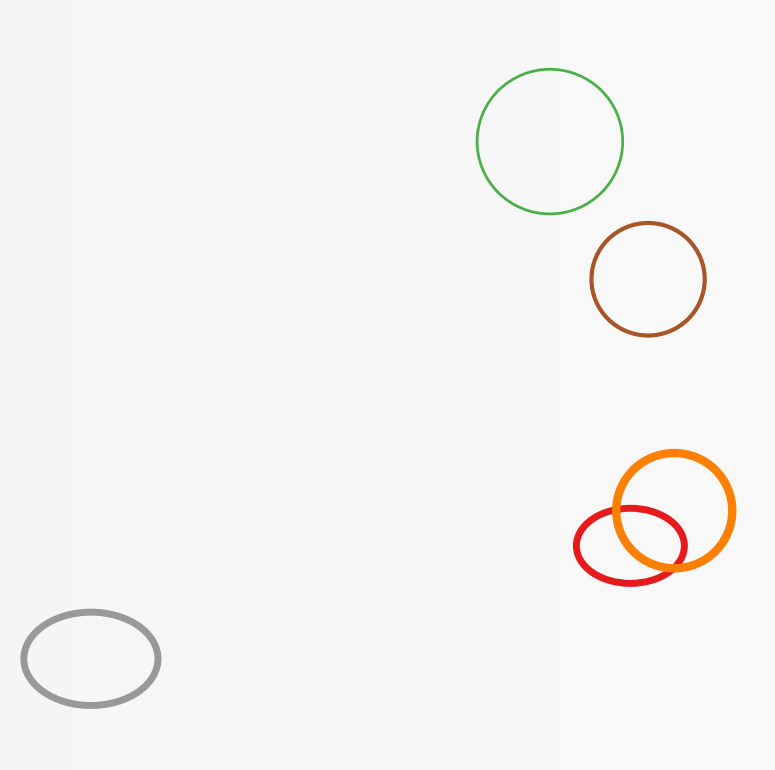[{"shape": "oval", "thickness": 2.5, "radius": 0.35, "center": [0.813, 0.291]}, {"shape": "circle", "thickness": 1, "radius": 0.47, "center": [0.71, 0.816]}, {"shape": "circle", "thickness": 3, "radius": 0.37, "center": [0.87, 0.337]}, {"shape": "circle", "thickness": 1.5, "radius": 0.37, "center": [0.836, 0.637]}, {"shape": "oval", "thickness": 2.5, "radius": 0.43, "center": [0.117, 0.144]}]